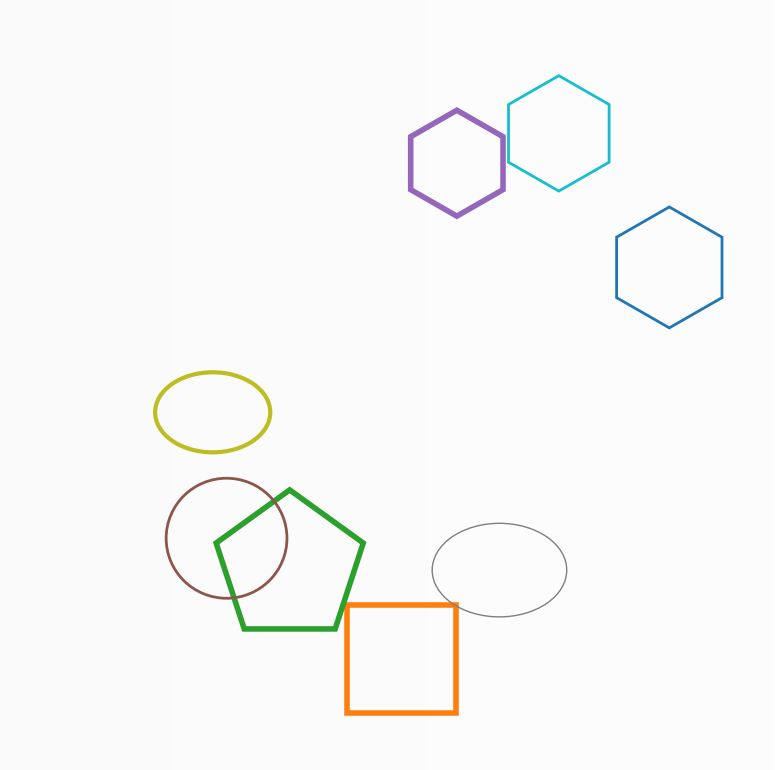[{"shape": "hexagon", "thickness": 1, "radius": 0.39, "center": [0.864, 0.653]}, {"shape": "square", "thickness": 2, "radius": 0.35, "center": [0.518, 0.145]}, {"shape": "pentagon", "thickness": 2, "radius": 0.5, "center": [0.374, 0.264]}, {"shape": "hexagon", "thickness": 2, "radius": 0.34, "center": [0.589, 0.788]}, {"shape": "circle", "thickness": 1, "radius": 0.39, "center": [0.292, 0.301]}, {"shape": "oval", "thickness": 0.5, "radius": 0.43, "center": [0.644, 0.26]}, {"shape": "oval", "thickness": 1.5, "radius": 0.37, "center": [0.274, 0.465]}, {"shape": "hexagon", "thickness": 1, "radius": 0.37, "center": [0.721, 0.827]}]